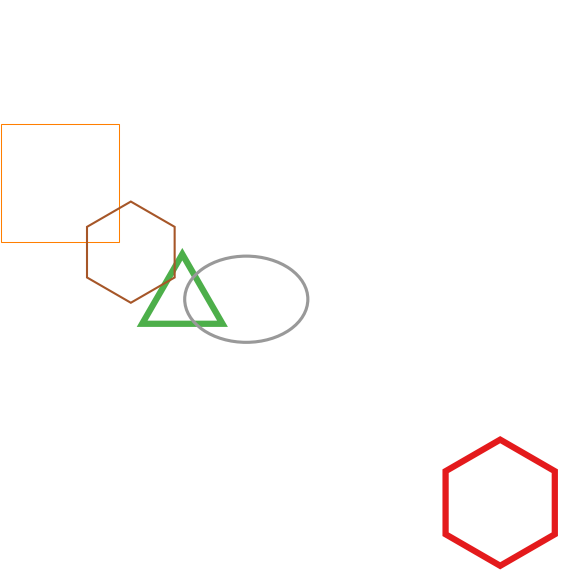[{"shape": "hexagon", "thickness": 3, "radius": 0.55, "center": [0.866, 0.129]}, {"shape": "triangle", "thickness": 3, "radius": 0.4, "center": [0.316, 0.479]}, {"shape": "square", "thickness": 0.5, "radius": 0.51, "center": [0.104, 0.682]}, {"shape": "hexagon", "thickness": 1, "radius": 0.44, "center": [0.227, 0.562]}, {"shape": "oval", "thickness": 1.5, "radius": 0.53, "center": [0.426, 0.481]}]